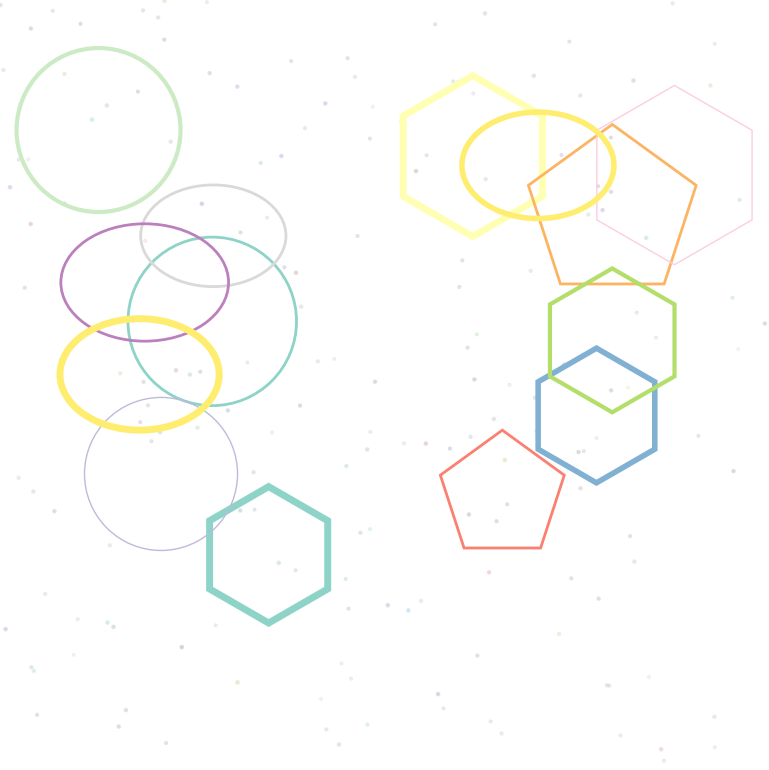[{"shape": "circle", "thickness": 1, "radius": 0.55, "center": [0.276, 0.583]}, {"shape": "hexagon", "thickness": 2.5, "radius": 0.44, "center": [0.349, 0.279]}, {"shape": "hexagon", "thickness": 2.5, "radius": 0.52, "center": [0.614, 0.797]}, {"shape": "circle", "thickness": 0.5, "radius": 0.5, "center": [0.209, 0.384]}, {"shape": "pentagon", "thickness": 1, "radius": 0.42, "center": [0.652, 0.357]}, {"shape": "hexagon", "thickness": 2, "radius": 0.44, "center": [0.775, 0.46]}, {"shape": "pentagon", "thickness": 1, "radius": 0.57, "center": [0.795, 0.724]}, {"shape": "hexagon", "thickness": 1.5, "radius": 0.47, "center": [0.795, 0.558]}, {"shape": "hexagon", "thickness": 0.5, "radius": 0.58, "center": [0.876, 0.773]}, {"shape": "oval", "thickness": 1, "radius": 0.47, "center": [0.277, 0.694]}, {"shape": "oval", "thickness": 1, "radius": 0.54, "center": [0.188, 0.633]}, {"shape": "circle", "thickness": 1.5, "radius": 0.53, "center": [0.128, 0.831]}, {"shape": "oval", "thickness": 2, "radius": 0.49, "center": [0.699, 0.785]}, {"shape": "oval", "thickness": 2.5, "radius": 0.52, "center": [0.181, 0.514]}]